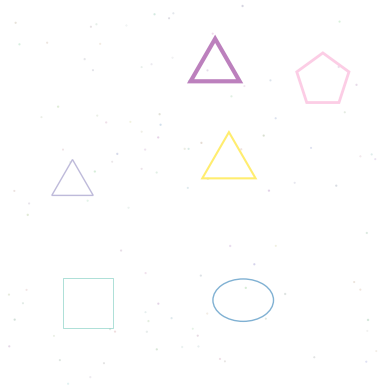[{"shape": "square", "thickness": 0.5, "radius": 0.32, "center": [0.229, 0.214]}, {"shape": "triangle", "thickness": 1, "radius": 0.31, "center": [0.188, 0.524]}, {"shape": "oval", "thickness": 1, "radius": 0.39, "center": [0.632, 0.22]}, {"shape": "pentagon", "thickness": 2, "radius": 0.36, "center": [0.839, 0.791]}, {"shape": "triangle", "thickness": 3, "radius": 0.37, "center": [0.559, 0.826]}, {"shape": "triangle", "thickness": 1.5, "radius": 0.4, "center": [0.595, 0.577]}]